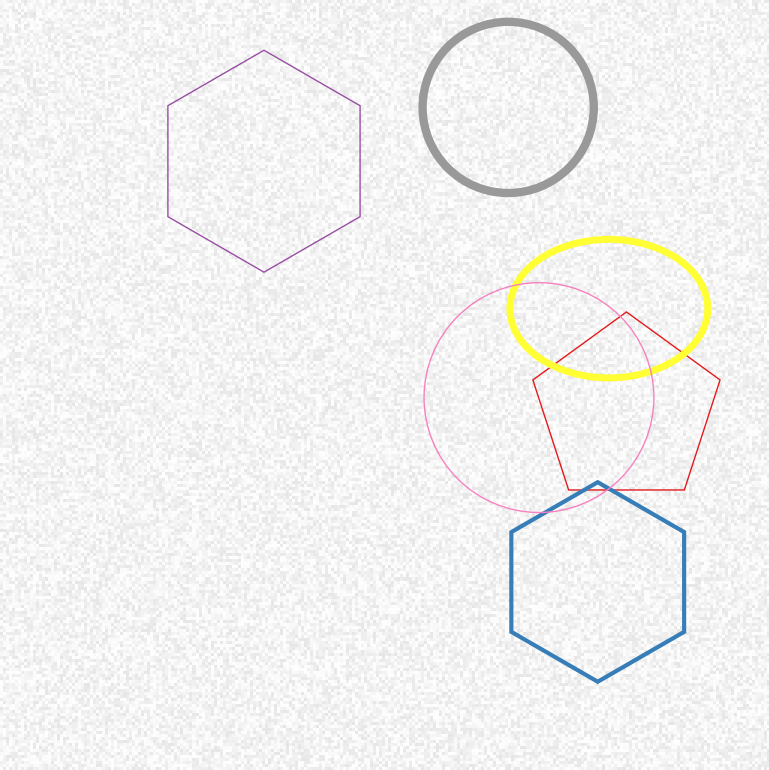[{"shape": "pentagon", "thickness": 0.5, "radius": 0.64, "center": [0.814, 0.467]}, {"shape": "hexagon", "thickness": 1.5, "radius": 0.65, "center": [0.776, 0.244]}, {"shape": "hexagon", "thickness": 0.5, "radius": 0.72, "center": [0.343, 0.791]}, {"shape": "oval", "thickness": 2.5, "radius": 0.64, "center": [0.791, 0.599]}, {"shape": "circle", "thickness": 0.5, "radius": 0.75, "center": [0.7, 0.484]}, {"shape": "circle", "thickness": 3, "radius": 0.56, "center": [0.66, 0.86]}]